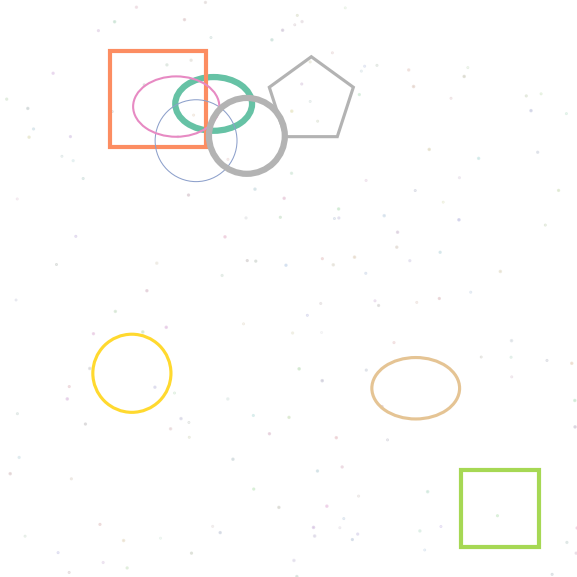[{"shape": "oval", "thickness": 3, "radius": 0.33, "center": [0.37, 0.819]}, {"shape": "square", "thickness": 2, "radius": 0.42, "center": [0.274, 0.827]}, {"shape": "circle", "thickness": 0.5, "radius": 0.35, "center": [0.34, 0.756]}, {"shape": "oval", "thickness": 1, "radius": 0.37, "center": [0.305, 0.815]}, {"shape": "square", "thickness": 2, "radius": 0.34, "center": [0.866, 0.118]}, {"shape": "circle", "thickness": 1.5, "radius": 0.34, "center": [0.228, 0.353]}, {"shape": "oval", "thickness": 1.5, "radius": 0.38, "center": [0.72, 0.327]}, {"shape": "circle", "thickness": 3, "radius": 0.33, "center": [0.427, 0.764]}, {"shape": "pentagon", "thickness": 1.5, "radius": 0.38, "center": [0.539, 0.824]}]